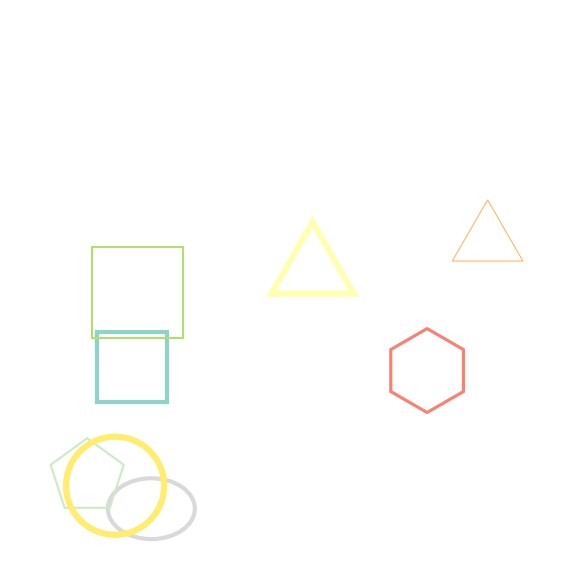[{"shape": "square", "thickness": 2, "radius": 0.3, "center": [0.229, 0.364]}, {"shape": "triangle", "thickness": 3, "radius": 0.41, "center": [0.541, 0.532]}, {"shape": "hexagon", "thickness": 1.5, "radius": 0.36, "center": [0.74, 0.357]}, {"shape": "triangle", "thickness": 0.5, "radius": 0.35, "center": [0.844, 0.582]}, {"shape": "square", "thickness": 1, "radius": 0.39, "center": [0.238, 0.492]}, {"shape": "oval", "thickness": 2, "radius": 0.38, "center": [0.262, 0.118]}, {"shape": "pentagon", "thickness": 1, "radius": 0.33, "center": [0.151, 0.174]}, {"shape": "circle", "thickness": 3, "radius": 0.42, "center": [0.199, 0.158]}]